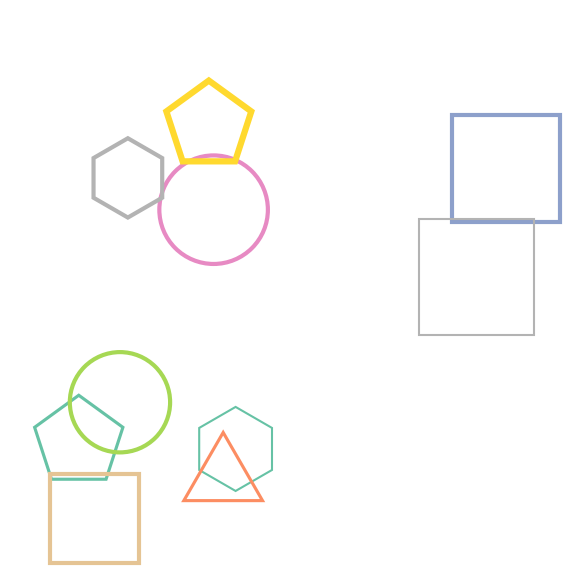[{"shape": "pentagon", "thickness": 1.5, "radius": 0.4, "center": [0.136, 0.234]}, {"shape": "hexagon", "thickness": 1, "radius": 0.36, "center": [0.408, 0.222]}, {"shape": "triangle", "thickness": 1.5, "radius": 0.39, "center": [0.386, 0.172]}, {"shape": "square", "thickness": 2, "radius": 0.46, "center": [0.876, 0.707]}, {"shape": "circle", "thickness": 2, "radius": 0.47, "center": [0.37, 0.636]}, {"shape": "circle", "thickness": 2, "radius": 0.43, "center": [0.208, 0.303]}, {"shape": "pentagon", "thickness": 3, "radius": 0.39, "center": [0.362, 0.782]}, {"shape": "square", "thickness": 2, "radius": 0.39, "center": [0.164, 0.102]}, {"shape": "square", "thickness": 1, "radius": 0.5, "center": [0.825, 0.52]}, {"shape": "hexagon", "thickness": 2, "radius": 0.34, "center": [0.221, 0.691]}]